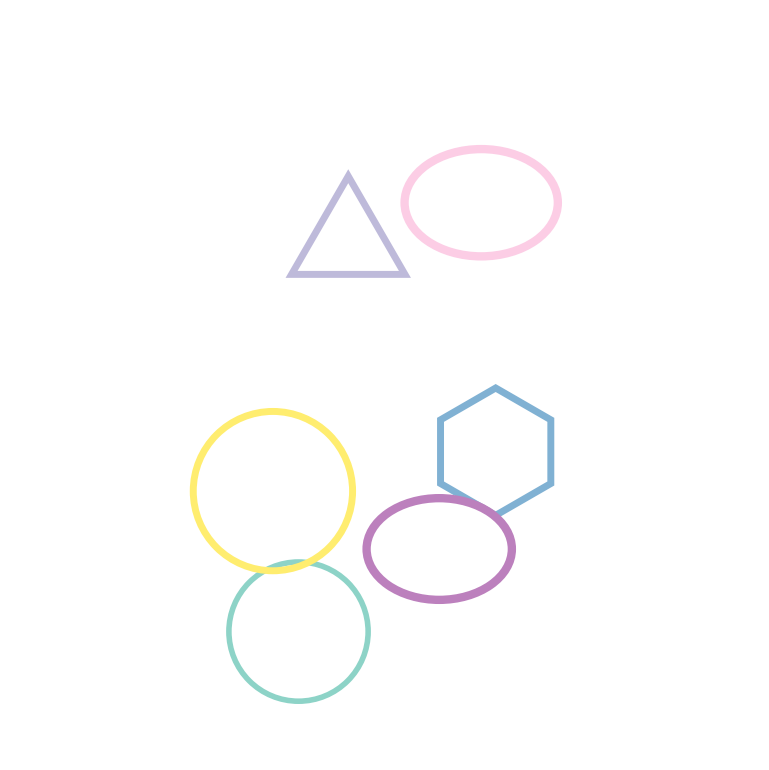[{"shape": "circle", "thickness": 2, "radius": 0.45, "center": [0.388, 0.18]}, {"shape": "triangle", "thickness": 2.5, "radius": 0.43, "center": [0.452, 0.686]}, {"shape": "hexagon", "thickness": 2.5, "radius": 0.41, "center": [0.644, 0.413]}, {"shape": "oval", "thickness": 3, "radius": 0.5, "center": [0.625, 0.737]}, {"shape": "oval", "thickness": 3, "radius": 0.47, "center": [0.57, 0.287]}, {"shape": "circle", "thickness": 2.5, "radius": 0.52, "center": [0.354, 0.362]}]